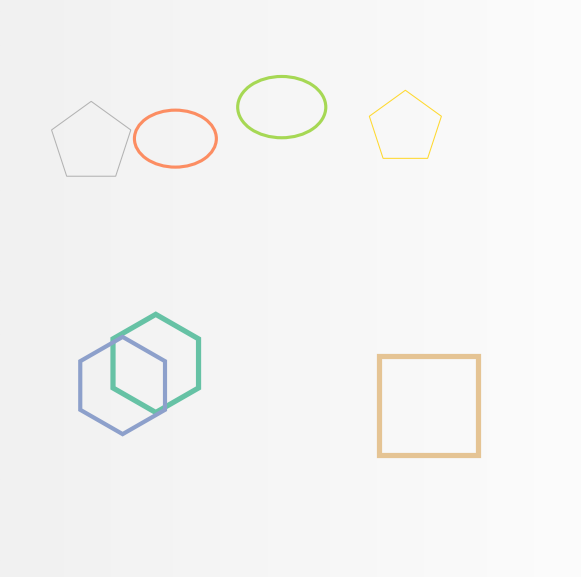[{"shape": "hexagon", "thickness": 2.5, "radius": 0.42, "center": [0.268, 0.37]}, {"shape": "oval", "thickness": 1.5, "radius": 0.35, "center": [0.302, 0.759]}, {"shape": "hexagon", "thickness": 2, "radius": 0.42, "center": [0.211, 0.332]}, {"shape": "oval", "thickness": 1.5, "radius": 0.38, "center": [0.485, 0.814]}, {"shape": "pentagon", "thickness": 0.5, "radius": 0.33, "center": [0.697, 0.778]}, {"shape": "square", "thickness": 2.5, "radius": 0.43, "center": [0.737, 0.297]}, {"shape": "pentagon", "thickness": 0.5, "radius": 0.36, "center": [0.157, 0.752]}]